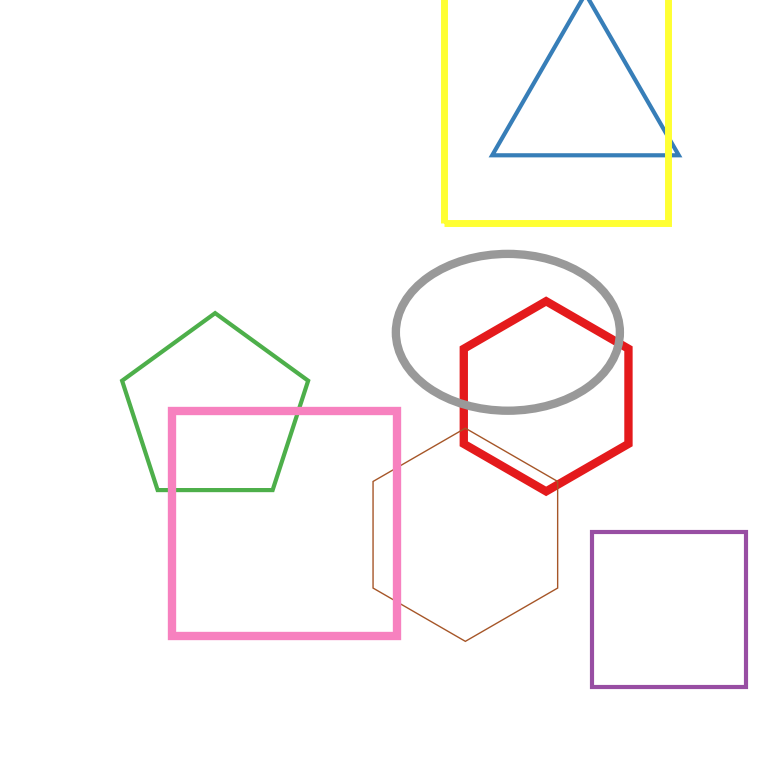[{"shape": "hexagon", "thickness": 3, "radius": 0.62, "center": [0.709, 0.485]}, {"shape": "triangle", "thickness": 1.5, "radius": 0.7, "center": [0.76, 0.868]}, {"shape": "pentagon", "thickness": 1.5, "radius": 0.64, "center": [0.279, 0.466]}, {"shape": "square", "thickness": 1.5, "radius": 0.5, "center": [0.869, 0.209]}, {"shape": "square", "thickness": 2.5, "radius": 0.73, "center": [0.722, 0.856]}, {"shape": "hexagon", "thickness": 0.5, "radius": 0.69, "center": [0.604, 0.306]}, {"shape": "square", "thickness": 3, "radius": 0.73, "center": [0.369, 0.32]}, {"shape": "oval", "thickness": 3, "radius": 0.73, "center": [0.66, 0.568]}]